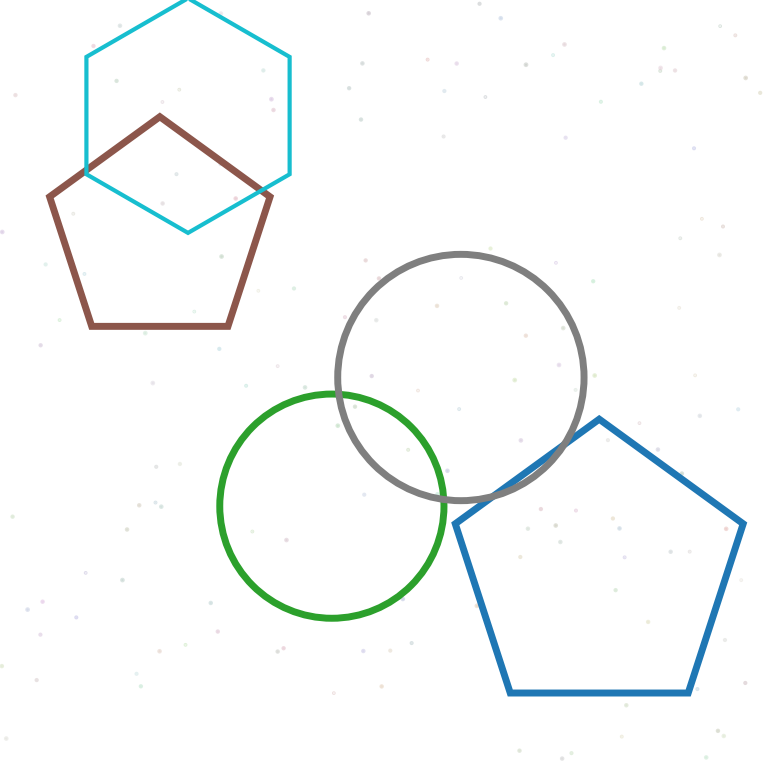[{"shape": "pentagon", "thickness": 2.5, "radius": 0.98, "center": [0.778, 0.259]}, {"shape": "circle", "thickness": 2.5, "radius": 0.73, "center": [0.431, 0.343]}, {"shape": "pentagon", "thickness": 2.5, "radius": 0.75, "center": [0.208, 0.698]}, {"shape": "circle", "thickness": 2.5, "radius": 0.8, "center": [0.599, 0.51]}, {"shape": "hexagon", "thickness": 1.5, "radius": 0.76, "center": [0.244, 0.85]}]